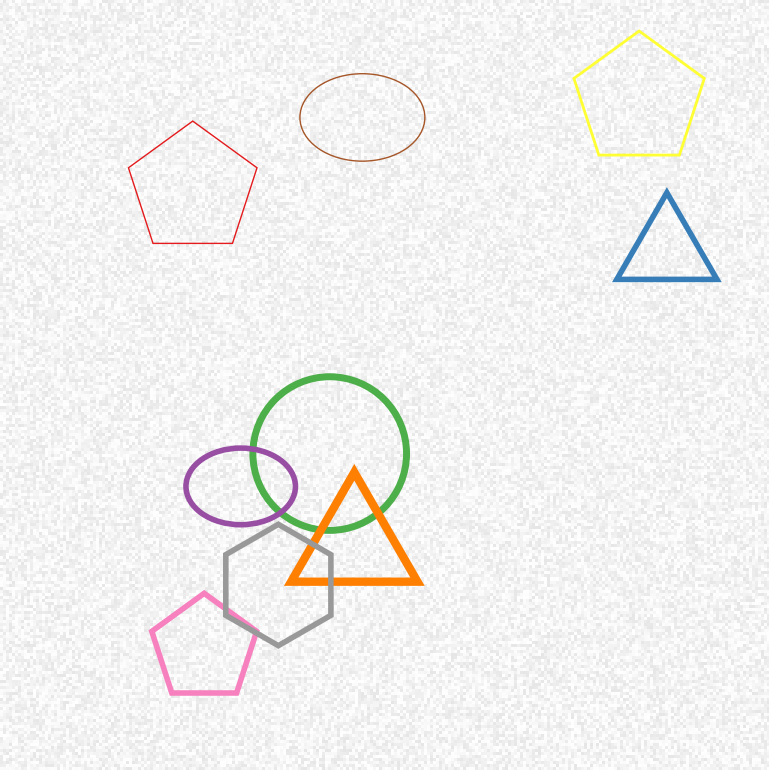[{"shape": "pentagon", "thickness": 0.5, "radius": 0.44, "center": [0.25, 0.755]}, {"shape": "triangle", "thickness": 2, "radius": 0.38, "center": [0.866, 0.675]}, {"shape": "circle", "thickness": 2.5, "radius": 0.5, "center": [0.428, 0.411]}, {"shape": "oval", "thickness": 2, "radius": 0.36, "center": [0.313, 0.368]}, {"shape": "triangle", "thickness": 3, "radius": 0.47, "center": [0.46, 0.292]}, {"shape": "pentagon", "thickness": 1, "radius": 0.45, "center": [0.83, 0.871]}, {"shape": "oval", "thickness": 0.5, "radius": 0.41, "center": [0.471, 0.847]}, {"shape": "pentagon", "thickness": 2, "radius": 0.36, "center": [0.265, 0.158]}, {"shape": "hexagon", "thickness": 2, "radius": 0.39, "center": [0.361, 0.24]}]